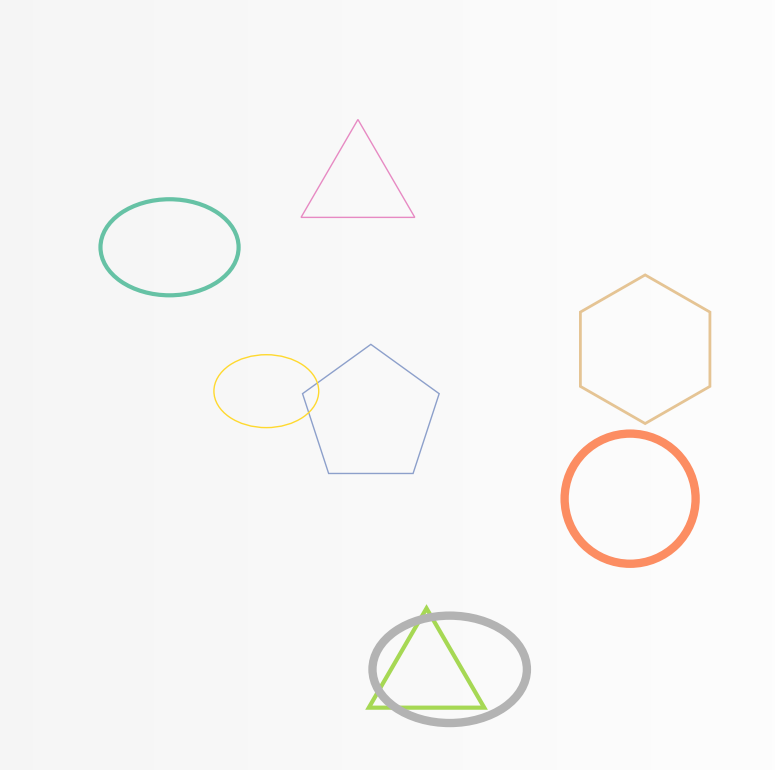[{"shape": "oval", "thickness": 1.5, "radius": 0.45, "center": [0.219, 0.679]}, {"shape": "circle", "thickness": 3, "radius": 0.42, "center": [0.813, 0.352]}, {"shape": "pentagon", "thickness": 0.5, "radius": 0.46, "center": [0.479, 0.46]}, {"shape": "triangle", "thickness": 0.5, "radius": 0.42, "center": [0.462, 0.76]}, {"shape": "triangle", "thickness": 1.5, "radius": 0.43, "center": [0.55, 0.124]}, {"shape": "oval", "thickness": 0.5, "radius": 0.34, "center": [0.344, 0.492]}, {"shape": "hexagon", "thickness": 1, "radius": 0.48, "center": [0.832, 0.546]}, {"shape": "oval", "thickness": 3, "radius": 0.5, "center": [0.58, 0.131]}]